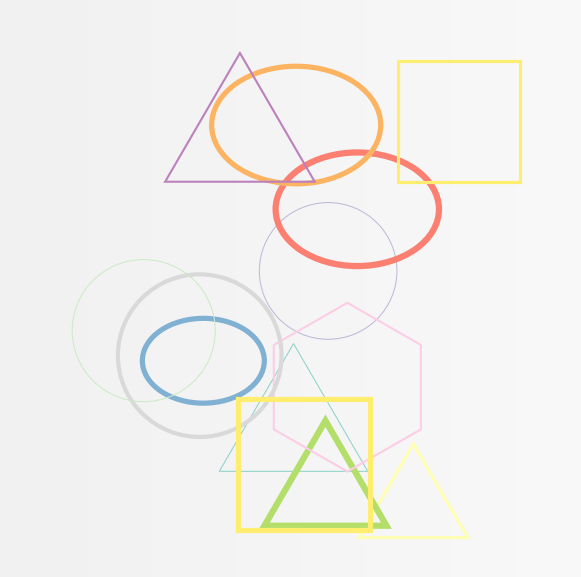[{"shape": "triangle", "thickness": 0.5, "radius": 0.74, "center": [0.505, 0.257]}, {"shape": "triangle", "thickness": 1.5, "radius": 0.54, "center": [0.711, 0.122]}, {"shape": "circle", "thickness": 0.5, "radius": 0.59, "center": [0.565, 0.53]}, {"shape": "oval", "thickness": 3, "radius": 0.7, "center": [0.615, 0.637]}, {"shape": "oval", "thickness": 2.5, "radius": 0.52, "center": [0.35, 0.374]}, {"shape": "oval", "thickness": 2.5, "radius": 0.73, "center": [0.51, 0.783]}, {"shape": "triangle", "thickness": 3, "radius": 0.61, "center": [0.56, 0.149]}, {"shape": "hexagon", "thickness": 1, "radius": 0.73, "center": [0.598, 0.329]}, {"shape": "circle", "thickness": 2, "radius": 0.7, "center": [0.344, 0.383]}, {"shape": "triangle", "thickness": 1, "radius": 0.74, "center": [0.413, 0.759]}, {"shape": "circle", "thickness": 0.5, "radius": 0.62, "center": [0.247, 0.427]}, {"shape": "square", "thickness": 2.5, "radius": 0.57, "center": [0.523, 0.194]}, {"shape": "square", "thickness": 1.5, "radius": 0.52, "center": [0.789, 0.789]}]